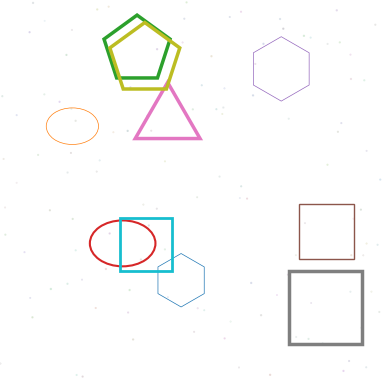[{"shape": "hexagon", "thickness": 0.5, "radius": 0.35, "center": [0.47, 0.272]}, {"shape": "oval", "thickness": 0.5, "radius": 0.34, "center": [0.188, 0.672]}, {"shape": "pentagon", "thickness": 2.5, "radius": 0.45, "center": [0.356, 0.871]}, {"shape": "oval", "thickness": 1.5, "radius": 0.43, "center": [0.319, 0.368]}, {"shape": "hexagon", "thickness": 0.5, "radius": 0.42, "center": [0.731, 0.821]}, {"shape": "square", "thickness": 1, "radius": 0.36, "center": [0.849, 0.399]}, {"shape": "triangle", "thickness": 2.5, "radius": 0.49, "center": [0.435, 0.689]}, {"shape": "square", "thickness": 2.5, "radius": 0.47, "center": [0.845, 0.202]}, {"shape": "pentagon", "thickness": 2.5, "radius": 0.48, "center": [0.376, 0.846]}, {"shape": "square", "thickness": 2, "radius": 0.34, "center": [0.38, 0.365]}]